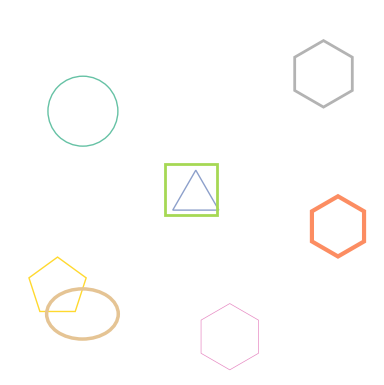[{"shape": "circle", "thickness": 1, "radius": 0.45, "center": [0.215, 0.711]}, {"shape": "hexagon", "thickness": 3, "radius": 0.39, "center": [0.878, 0.412]}, {"shape": "triangle", "thickness": 1, "radius": 0.35, "center": [0.509, 0.489]}, {"shape": "hexagon", "thickness": 0.5, "radius": 0.43, "center": [0.597, 0.125]}, {"shape": "square", "thickness": 2, "radius": 0.33, "center": [0.496, 0.507]}, {"shape": "pentagon", "thickness": 1, "radius": 0.39, "center": [0.149, 0.254]}, {"shape": "oval", "thickness": 2.5, "radius": 0.47, "center": [0.214, 0.185]}, {"shape": "hexagon", "thickness": 2, "radius": 0.43, "center": [0.84, 0.808]}]